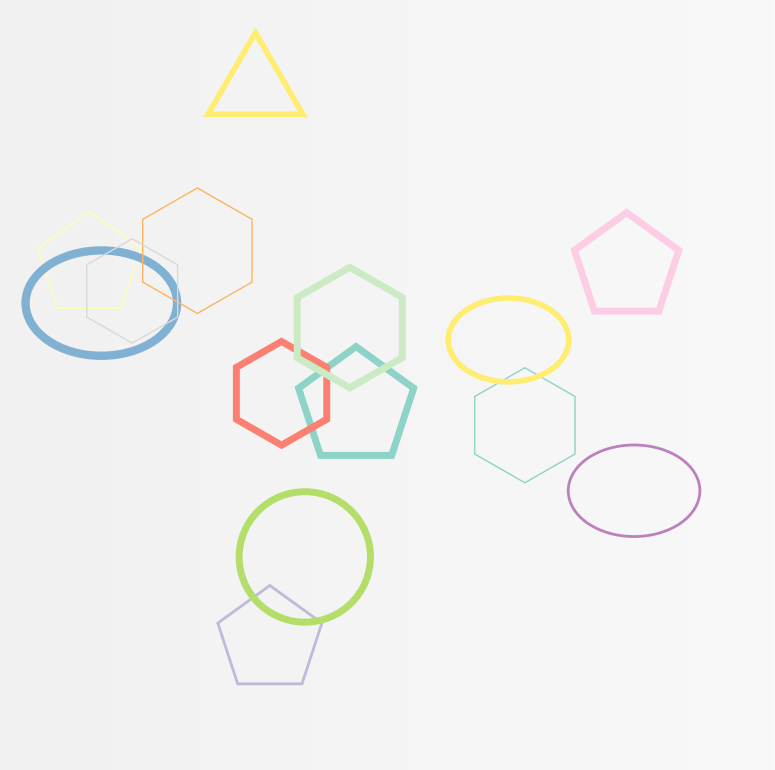[{"shape": "pentagon", "thickness": 2.5, "radius": 0.39, "center": [0.459, 0.472]}, {"shape": "hexagon", "thickness": 0.5, "radius": 0.37, "center": [0.677, 0.448]}, {"shape": "pentagon", "thickness": 0.5, "radius": 0.35, "center": [0.115, 0.656]}, {"shape": "pentagon", "thickness": 1, "radius": 0.35, "center": [0.348, 0.169]}, {"shape": "hexagon", "thickness": 2.5, "radius": 0.34, "center": [0.363, 0.489]}, {"shape": "oval", "thickness": 3, "radius": 0.49, "center": [0.131, 0.606]}, {"shape": "hexagon", "thickness": 0.5, "radius": 0.41, "center": [0.255, 0.674]}, {"shape": "circle", "thickness": 2.5, "radius": 0.42, "center": [0.393, 0.277]}, {"shape": "pentagon", "thickness": 2.5, "radius": 0.35, "center": [0.809, 0.653]}, {"shape": "hexagon", "thickness": 0.5, "radius": 0.34, "center": [0.171, 0.622]}, {"shape": "oval", "thickness": 1, "radius": 0.42, "center": [0.818, 0.363]}, {"shape": "hexagon", "thickness": 2.5, "radius": 0.39, "center": [0.451, 0.575]}, {"shape": "triangle", "thickness": 2, "radius": 0.35, "center": [0.33, 0.887]}, {"shape": "oval", "thickness": 2, "radius": 0.39, "center": [0.656, 0.559]}]